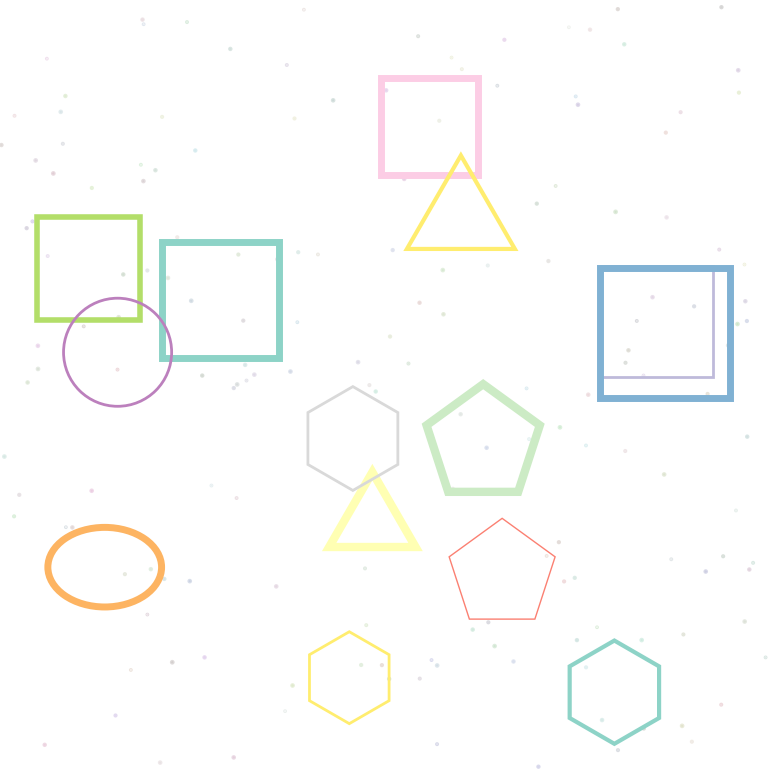[{"shape": "square", "thickness": 2.5, "radius": 0.38, "center": [0.286, 0.61]}, {"shape": "hexagon", "thickness": 1.5, "radius": 0.34, "center": [0.798, 0.101]}, {"shape": "triangle", "thickness": 3, "radius": 0.32, "center": [0.484, 0.322]}, {"shape": "square", "thickness": 1, "radius": 0.36, "center": [0.853, 0.582]}, {"shape": "pentagon", "thickness": 0.5, "radius": 0.36, "center": [0.652, 0.254]}, {"shape": "square", "thickness": 2.5, "radius": 0.42, "center": [0.864, 0.567]}, {"shape": "oval", "thickness": 2.5, "radius": 0.37, "center": [0.136, 0.263]}, {"shape": "square", "thickness": 2, "radius": 0.33, "center": [0.115, 0.651]}, {"shape": "square", "thickness": 2.5, "radius": 0.31, "center": [0.558, 0.836]}, {"shape": "hexagon", "thickness": 1, "radius": 0.34, "center": [0.458, 0.43]}, {"shape": "circle", "thickness": 1, "radius": 0.35, "center": [0.153, 0.543]}, {"shape": "pentagon", "thickness": 3, "radius": 0.39, "center": [0.628, 0.424]}, {"shape": "triangle", "thickness": 1.5, "radius": 0.4, "center": [0.599, 0.717]}, {"shape": "hexagon", "thickness": 1, "radius": 0.3, "center": [0.454, 0.12]}]